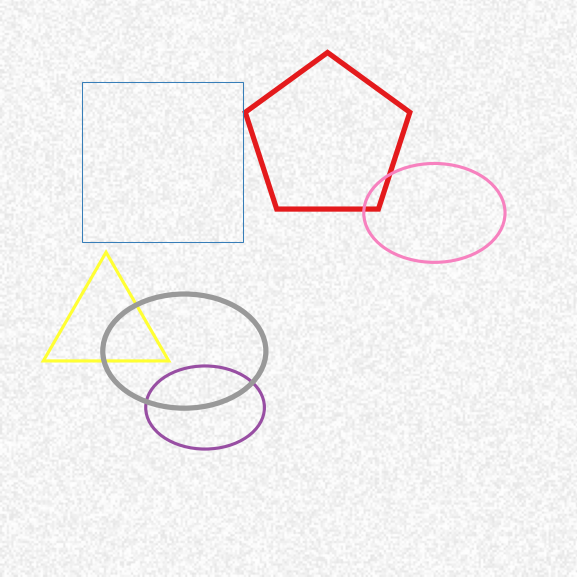[{"shape": "pentagon", "thickness": 2.5, "radius": 0.75, "center": [0.567, 0.758]}, {"shape": "square", "thickness": 0.5, "radius": 0.7, "center": [0.281, 0.719]}, {"shape": "oval", "thickness": 1.5, "radius": 0.51, "center": [0.355, 0.293]}, {"shape": "triangle", "thickness": 1.5, "radius": 0.63, "center": [0.184, 0.437]}, {"shape": "oval", "thickness": 1.5, "radius": 0.61, "center": [0.752, 0.63]}, {"shape": "oval", "thickness": 2.5, "radius": 0.71, "center": [0.319, 0.391]}]